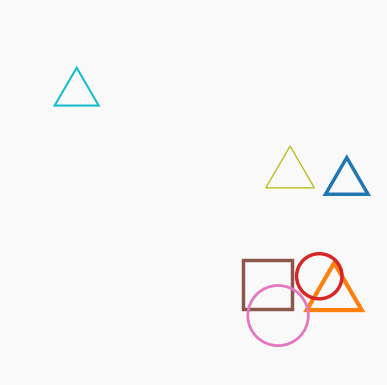[{"shape": "triangle", "thickness": 2.5, "radius": 0.32, "center": [0.895, 0.527]}, {"shape": "triangle", "thickness": 3, "radius": 0.41, "center": [0.863, 0.236]}, {"shape": "circle", "thickness": 2.5, "radius": 0.29, "center": [0.824, 0.282]}, {"shape": "square", "thickness": 2.5, "radius": 0.32, "center": [0.69, 0.261]}, {"shape": "circle", "thickness": 2, "radius": 0.39, "center": [0.718, 0.18]}, {"shape": "triangle", "thickness": 1, "radius": 0.36, "center": [0.749, 0.548]}, {"shape": "triangle", "thickness": 1.5, "radius": 0.33, "center": [0.198, 0.759]}]